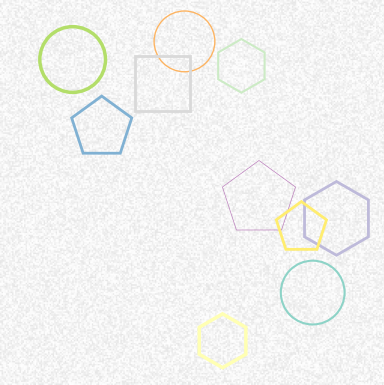[{"shape": "circle", "thickness": 1.5, "radius": 0.41, "center": [0.812, 0.24]}, {"shape": "hexagon", "thickness": 2.5, "radius": 0.35, "center": [0.578, 0.115]}, {"shape": "hexagon", "thickness": 2, "radius": 0.48, "center": [0.874, 0.433]}, {"shape": "pentagon", "thickness": 2, "radius": 0.41, "center": [0.264, 0.668]}, {"shape": "circle", "thickness": 1, "radius": 0.39, "center": [0.479, 0.892]}, {"shape": "circle", "thickness": 2.5, "radius": 0.43, "center": [0.189, 0.845]}, {"shape": "square", "thickness": 2, "radius": 0.36, "center": [0.423, 0.783]}, {"shape": "pentagon", "thickness": 0.5, "radius": 0.5, "center": [0.673, 0.483]}, {"shape": "hexagon", "thickness": 1.5, "radius": 0.35, "center": [0.627, 0.829]}, {"shape": "pentagon", "thickness": 2, "radius": 0.34, "center": [0.783, 0.408]}]